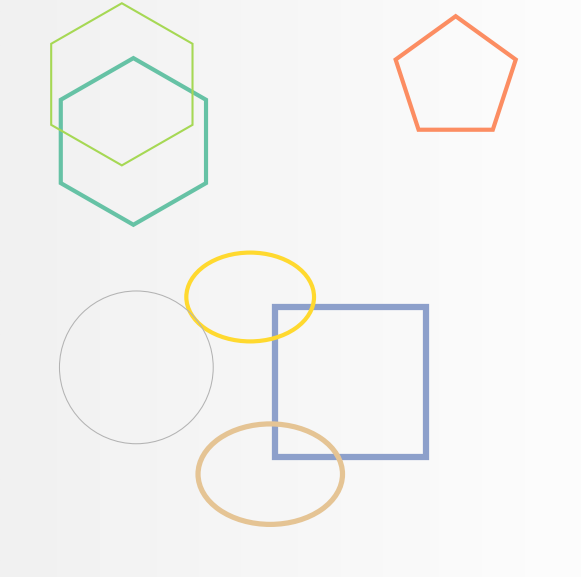[{"shape": "hexagon", "thickness": 2, "radius": 0.72, "center": [0.23, 0.754]}, {"shape": "pentagon", "thickness": 2, "radius": 0.54, "center": [0.784, 0.862]}, {"shape": "square", "thickness": 3, "radius": 0.65, "center": [0.603, 0.338]}, {"shape": "hexagon", "thickness": 1, "radius": 0.7, "center": [0.21, 0.853]}, {"shape": "oval", "thickness": 2, "radius": 0.55, "center": [0.43, 0.485]}, {"shape": "oval", "thickness": 2.5, "radius": 0.62, "center": [0.465, 0.178]}, {"shape": "circle", "thickness": 0.5, "radius": 0.66, "center": [0.235, 0.363]}]